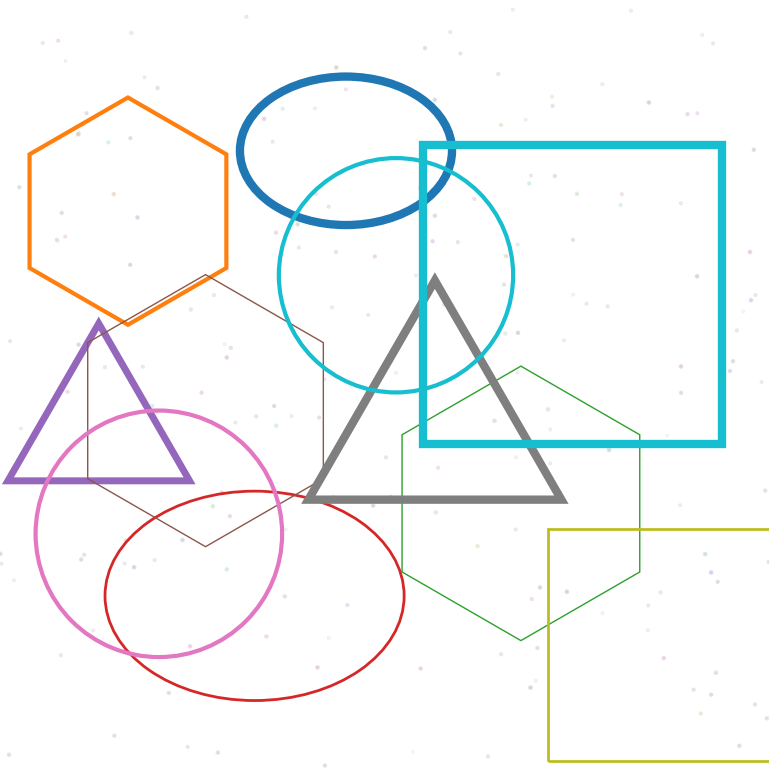[{"shape": "oval", "thickness": 3, "radius": 0.69, "center": [0.449, 0.804]}, {"shape": "hexagon", "thickness": 1.5, "radius": 0.74, "center": [0.166, 0.726]}, {"shape": "hexagon", "thickness": 0.5, "radius": 0.89, "center": [0.676, 0.346]}, {"shape": "oval", "thickness": 1, "radius": 0.97, "center": [0.331, 0.226]}, {"shape": "triangle", "thickness": 2.5, "radius": 0.68, "center": [0.128, 0.444]}, {"shape": "hexagon", "thickness": 0.5, "radius": 0.88, "center": [0.267, 0.467]}, {"shape": "circle", "thickness": 1.5, "radius": 0.8, "center": [0.206, 0.307]}, {"shape": "triangle", "thickness": 3, "radius": 0.95, "center": [0.565, 0.446]}, {"shape": "square", "thickness": 1, "radius": 0.75, "center": [0.863, 0.163]}, {"shape": "circle", "thickness": 1.5, "radius": 0.76, "center": [0.514, 0.643]}, {"shape": "square", "thickness": 3, "radius": 0.97, "center": [0.743, 0.617]}]